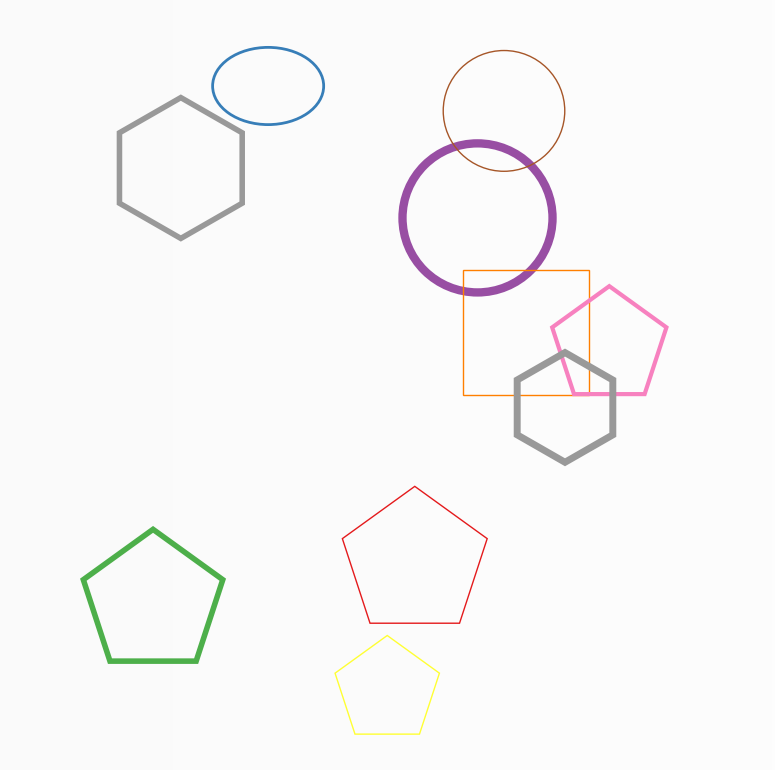[{"shape": "pentagon", "thickness": 0.5, "radius": 0.49, "center": [0.535, 0.27]}, {"shape": "oval", "thickness": 1, "radius": 0.36, "center": [0.346, 0.888]}, {"shape": "pentagon", "thickness": 2, "radius": 0.47, "center": [0.197, 0.218]}, {"shape": "circle", "thickness": 3, "radius": 0.48, "center": [0.616, 0.717]}, {"shape": "square", "thickness": 0.5, "radius": 0.41, "center": [0.678, 0.569]}, {"shape": "pentagon", "thickness": 0.5, "radius": 0.35, "center": [0.5, 0.104]}, {"shape": "circle", "thickness": 0.5, "radius": 0.39, "center": [0.65, 0.856]}, {"shape": "pentagon", "thickness": 1.5, "radius": 0.39, "center": [0.786, 0.551]}, {"shape": "hexagon", "thickness": 2.5, "radius": 0.36, "center": [0.729, 0.471]}, {"shape": "hexagon", "thickness": 2, "radius": 0.46, "center": [0.233, 0.782]}]